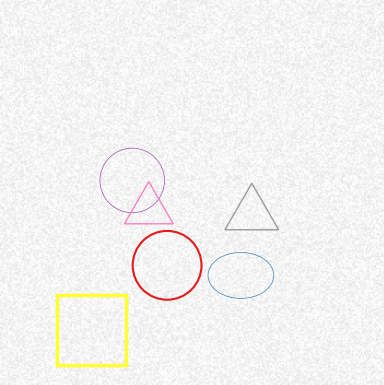[{"shape": "circle", "thickness": 1.5, "radius": 0.45, "center": [0.434, 0.311]}, {"shape": "oval", "thickness": 0.5, "radius": 0.43, "center": [0.626, 0.285]}, {"shape": "circle", "thickness": 0.5, "radius": 0.42, "center": [0.343, 0.531]}, {"shape": "square", "thickness": 2.5, "radius": 0.45, "center": [0.237, 0.143]}, {"shape": "triangle", "thickness": 1, "radius": 0.37, "center": [0.387, 0.455]}, {"shape": "triangle", "thickness": 1, "radius": 0.4, "center": [0.654, 0.443]}]